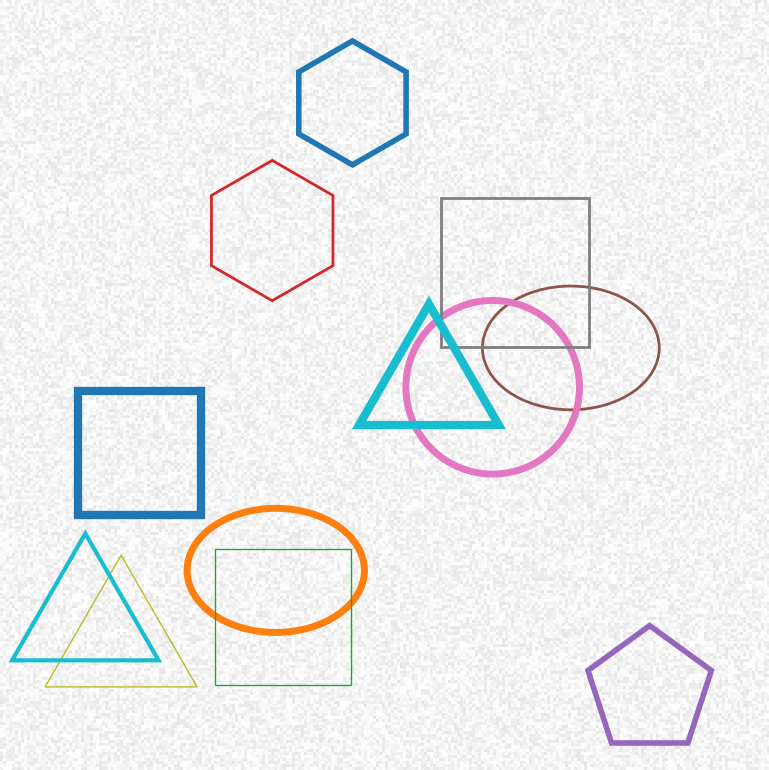[{"shape": "hexagon", "thickness": 2, "radius": 0.4, "center": [0.458, 0.866]}, {"shape": "square", "thickness": 3, "radius": 0.4, "center": [0.181, 0.412]}, {"shape": "oval", "thickness": 2.5, "radius": 0.58, "center": [0.358, 0.259]}, {"shape": "square", "thickness": 0.5, "radius": 0.44, "center": [0.367, 0.199]}, {"shape": "hexagon", "thickness": 1, "radius": 0.46, "center": [0.353, 0.701]}, {"shape": "pentagon", "thickness": 2, "radius": 0.42, "center": [0.844, 0.103]}, {"shape": "oval", "thickness": 1, "radius": 0.57, "center": [0.741, 0.548]}, {"shape": "circle", "thickness": 2.5, "radius": 0.56, "center": [0.64, 0.497]}, {"shape": "square", "thickness": 1, "radius": 0.48, "center": [0.669, 0.646]}, {"shape": "triangle", "thickness": 0.5, "radius": 0.57, "center": [0.157, 0.165]}, {"shape": "triangle", "thickness": 1.5, "radius": 0.55, "center": [0.111, 0.197]}, {"shape": "triangle", "thickness": 3, "radius": 0.52, "center": [0.557, 0.5]}]